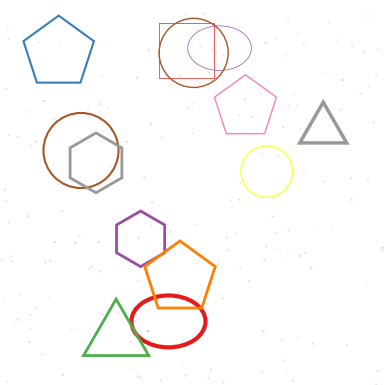[{"shape": "oval", "thickness": 3, "radius": 0.48, "center": [0.438, 0.165]}, {"shape": "square", "thickness": 0.5, "radius": 0.36, "center": [0.485, 0.868]}, {"shape": "pentagon", "thickness": 1.5, "radius": 0.48, "center": [0.152, 0.863]}, {"shape": "triangle", "thickness": 2, "radius": 0.49, "center": [0.302, 0.125]}, {"shape": "oval", "thickness": 0.5, "radius": 0.41, "center": [0.57, 0.875]}, {"shape": "hexagon", "thickness": 2, "radius": 0.36, "center": [0.365, 0.38]}, {"shape": "pentagon", "thickness": 2, "radius": 0.48, "center": [0.467, 0.278]}, {"shape": "circle", "thickness": 1, "radius": 0.33, "center": [0.693, 0.554]}, {"shape": "circle", "thickness": 1.5, "radius": 0.49, "center": [0.21, 0.609]}, {"shape": "circle", "thickness": 1, "radius": 0.45, "center": [0.503, 0.863]}, {"shape": "pentagon", "thickness": 1, "radius": 0.42, "center": [0.638, 0.721]}, {"shape": "triangle", "thickness": 2.5, "radius": 0.35, "center": [0.84, 0.664]}, {"shape": "hexagon", "thickness": 2, "radius": 0.39, "center": [0.249, 0.577]}]